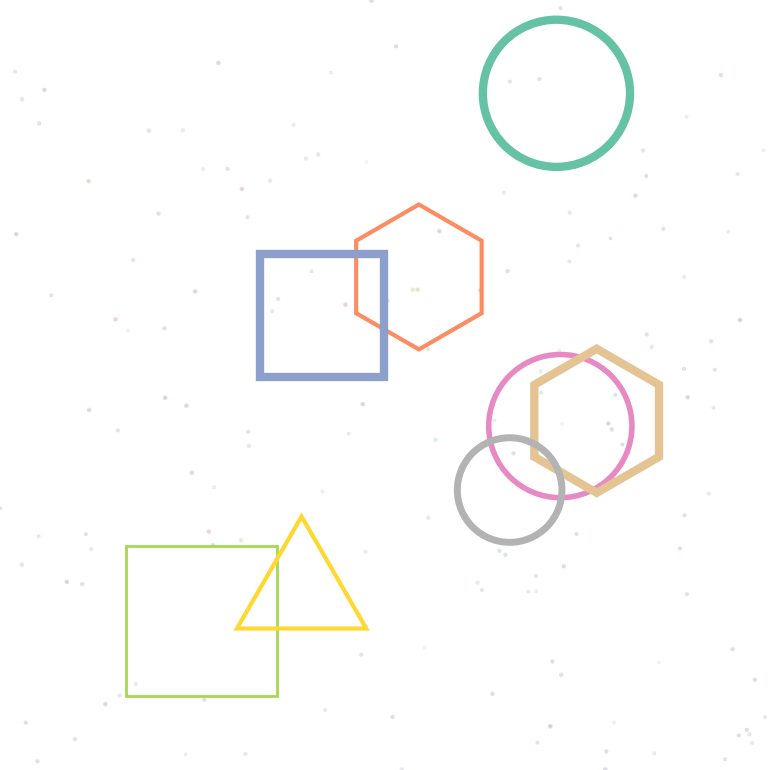[{"shape": "circle", "thickness": 3, "radius": 0.48, "center": [0.723, 0.879]}, {"shape": "hexagon", "thickness": 1.5, "radius": 0.47, "center": [0.544, 0.64]}, {"shape": "square", "thickness": 3, "radius": 0.4, "center": [0.418, 0.59]}, {"shape": "circle", "thickness": 2, "radius": 0.46, "center": [0.728, 0.447]}, {"shape": "square", "thickness": 1, "radius": 0.49, "center": [0.262, 0.193]}, {"shape": "triangle", "thickness": 1.5, "radius": 0.48, "center": [0.392, 0.232]}, {"shape": "hexagon", "thickness": 3, "radius": 0.47, "center": [0.775, 0.454]}, {"shape": "circle", "thickness": 2.5, "radius": 0.34, "center": [0.662, 0.364]}]